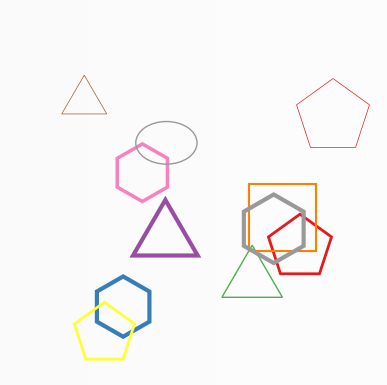[{"shape": "pentagon", "thickness": 0.5, "radius": 0.49, "center": [0.859, 0.697]}, {"shape": "pentagon", "thickness": 2, "radius": 0.43, "center": [0.774, 0.358]}, {"shape": "hexagon", "thickness": 3, "radius": 0.39, "center": [0.318, 0.204]}, {"shape": "triangle", "thickness": 1, "radius": 0.45, "center": [0.651, 0.273]}, {"shape": "triangle", "thickness": 3, "radius": 0.48, "center": [0.427, 0.385]}, {"shape": "square", "thickness": 1.5, "radius": 0.43, "center": [0.728, 0.434]}, {"shape": "pentagon", "thickness": 2, "radius": 0.41, "center": [0.27, 0.133]}, {"shape": "triangle", "thickness": 0.5, "radius": 0.34, "center": [0.217, 0.738]}, {"shape": "hexagon", "thickness": 2.5, "radius": 0.37, "center": [0.367, 0.551]}, {"shape": "hexagon", "thickness": 3, "radius": 0.45, "center": [0.706, 0.406]}, {"shape": "oval", "thickness": 1, "radius": 0.4, "center": [0.429, 0.629]}]